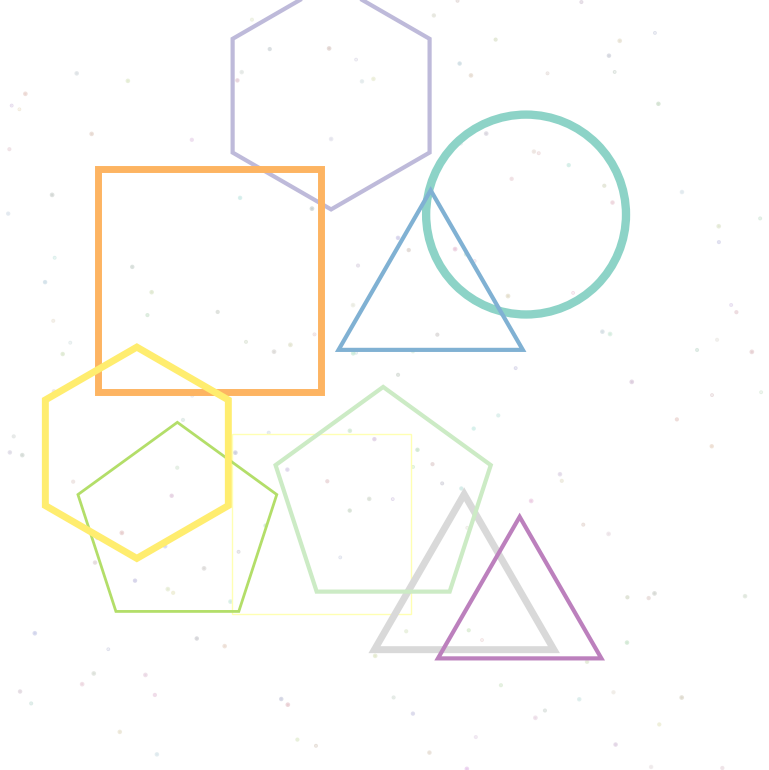[{"shape": "circle", "thickness": 3, "radius": 0.65, "center": [0.683, 0.721]}, {"shape": "square", "thickness": 0.5, "radius": 0.58, "center": [0.418, 0.319]}, {"shape": "hexagon", "thickness": 1.5, "radius": 0.74, "center": [0.43, 0.876]}, {"shape": "triangle", "thickness": 1.5, "radius": 0.69, "center": [0.559, 0.615]}, {"shape": "square", "thickness": 2.5, "radius": 0.72, "center": [0.273, 0.636]}, {"shape": "pentagon", "thickness": 1, "radius": 0.68, "center": [0.23, 0.316]}, {"shape": "triangle", "thickness": 2.5, "radius": 0.67, "center": [0.603, 0.224]}, {"shape": "triangle", "thickness": 1.5, "radius": 0.61, "center": [0.675, 0.206]}, {"shape": "pentagon", "thickness": 1.5, "radius": 0.73, "center": [0.498, 0.351]}, {"shape": "hexagon", "thickness": 2.5, "radius": 0.69, "center": [0.178, 0.412]}]